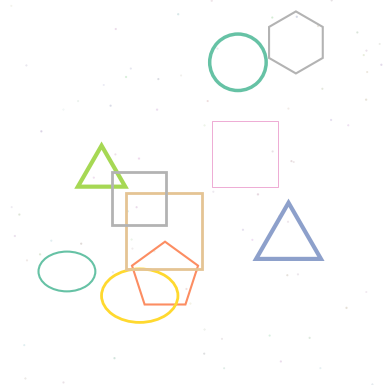[{"shape": "circle", "thickness": 2.5, "radius": 0.37, "center": [0.618, 0.838]}, {"shape": "oval", "thickness": 1.5, "radius": 0.37, "center": [0.174, 0.295]}, {"shape": "pentagon", "thickness": 1.5, "radius": 0.45, "center": [0.429, 0.282]}, {"shape": "triangle", "thickness": 3, "radius": 0.49, "center": [0.749, 0.376]}, {"shape": "square", "thickness": 0.5, "radius": 0.43, "center": [0.636, 0.599]}, {"shape": "triangle", "thickness": 3, "radius": 0.36, "center": [0.264, 0.551]}, {"shape": "oval", "thickness": 2, "radius": 0.5, "center": [0.363, 0.232]}, {"shape": "square", "thickness": 2, "radius": 0.49, "center": [0.426, 0.399]}, {"shape": "hexagon", "thickness": 1.5, "radius": 0.4, "center": [0.769, 0.89]}, {"shape": "square", "thickness": 2, "radius": 0.35, "center": [0.362, 0.484]}]